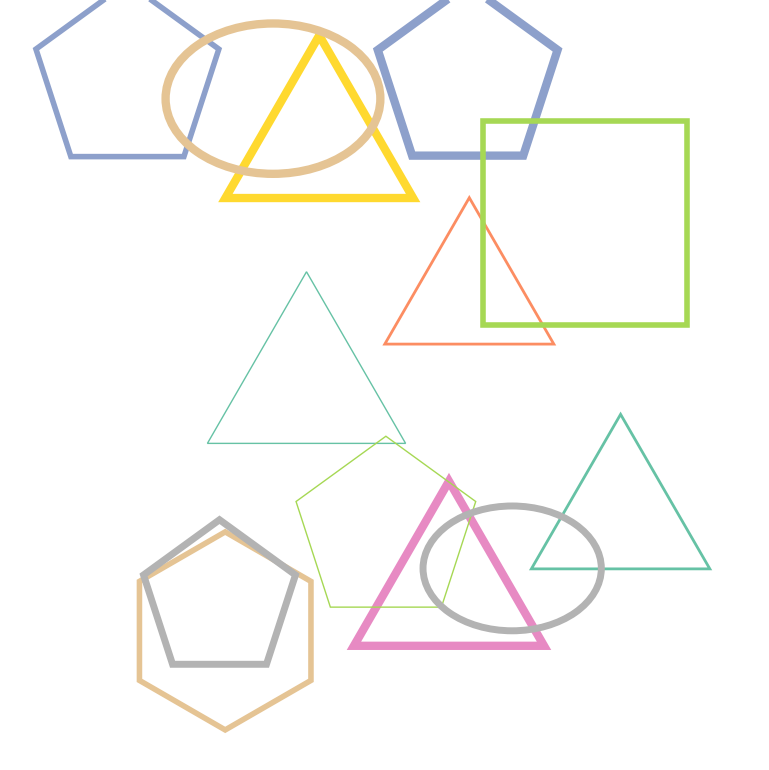[{"shape": "triangle", "thickness": 1, "radius": 0.67, "center": [0.806, 0.328]}, {"shape": "triangle", "thickness": 0.5, "radius": 0.74, "center": [0.398, 0.498]}, {"shape": "triangle", "thickness": 1, "radius": 0.63, "center": [0.609, 0.616]}, {"shape": "pentagon", "thickness": 3, "radius": 0.61, "center": [0.607, 0.897]}, {"shape": "pentagon", "thickness": 2, "radius": 0.62, "center": [0.165, 0.898]}, {"shape": "triangle", "thickness": 3, "radius": 0.71, "center": [0.583, 0.233]}, {"shape": "pentagon", "thickness": 0.5, "radius": 0.61, "center": [0.501, 0.311]}, {"shape": "square", "thickness": 2, "radius": 0.66, "center": [0.76, 0.71]}, {"shape": "triangle", "thickness": 3, "radius": 0.7, "center": [0.415, 0.813]}, {"shape": "hexagon", "thickness": 2, "radius": 0.64, "center": [0.292, 0.181]}, {"shape": "oval", "thickness": 3, "radius": 0.7, "center": [0.355, 0.872]}, {"shape": "pentagon", "thickness": 2.5, "radius": 0.52, "center": [0.285, 0.221]}, {"shape": "oval", "thickness": 2.5, "radius": 0.58, "center": [0.665, 0.262]}]